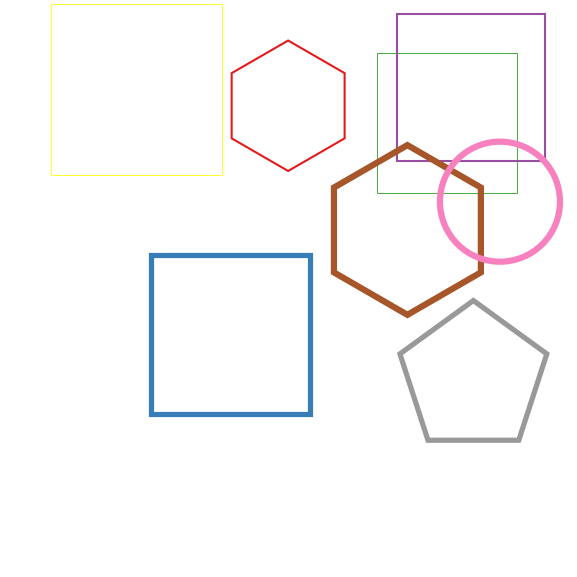[{"shape": "hexagon", "thickness": 1, "radius": 0.56, "center": [0.499, 0.816]}, {"shape": "square", "thickness": 2.5, "radius": 0.69, "center": [0.399, 0.421]}, {"shape": "square", "thickness": 0.5, "radius": 0.61, "center": [0.774, 0.787]}, {"shape": "square", "thickness": 1, "radius": 0.64, "center": [0.816, 0.847]}, {"shape": "square", "thickness": 0.5, "radius": 0.74, "center": [0.236, 0.844]}, {"shape": "hexagon", "thickness": 3, "radius": 0.73, "center": [0.705, 0.601]}, {"shape": "circle", "thickness": 3, "radius": 0.52, "center": [0.866, 0.65]}, {"shape": "pentagon", "thickness": 2.5, "radius": 0.67, "center": [0.82, 0.345]}]